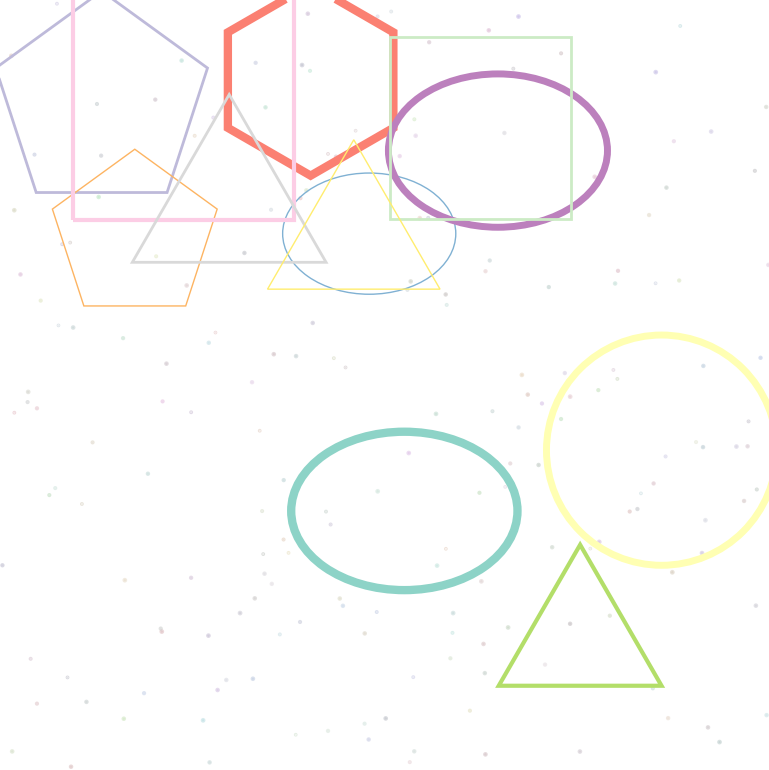[{"shape": "oval", "thickness": 3, "radius": 0.73, "center": [0.525, 0.336]}, {"shape": "circle", "thickness": 2.5, "radius": 0.75, "center": [0.859, 0.415]}, {"shape": "pentagon", "thickness": 1, "radius": 0.72, "center": [0.132, 0.867]}, {"shape": "hexagon", "thickness": 3, "radius": 0.62, "center": [0.403, 0.896]}, {"shape": "oval", "thickness": 0.5, "radius": 0.56, "center": [0.48, 0.697]}, {"shape": "pentagon", "thickness": 0.5, "radius": 0.56, "center": [0.175, 0.694]}, {"shape": "triangle", "thickness": 1.5, "radius": 0.61, "center": [0.753, 0.17]}, {"shape": "square", "thickness": 1.5, "radius": 0.72, "center": [0.238, 0.858]}, {"shape": "triangle", "thickness": 1, "radius": 0.73, "center": [0.298, 0.732]}, {"shape": "oval", "thickness": 2.5, "radius": 0.71, "center": [0.647, 0.804]}, {"shape": "square", "thickness": 1, "radius": 0.59, "center": [0.623, 0.834]}, {"shape": "triangle", "thickness": 0.5, "radius": 0.65, "center": [0.459, 0.689]}]